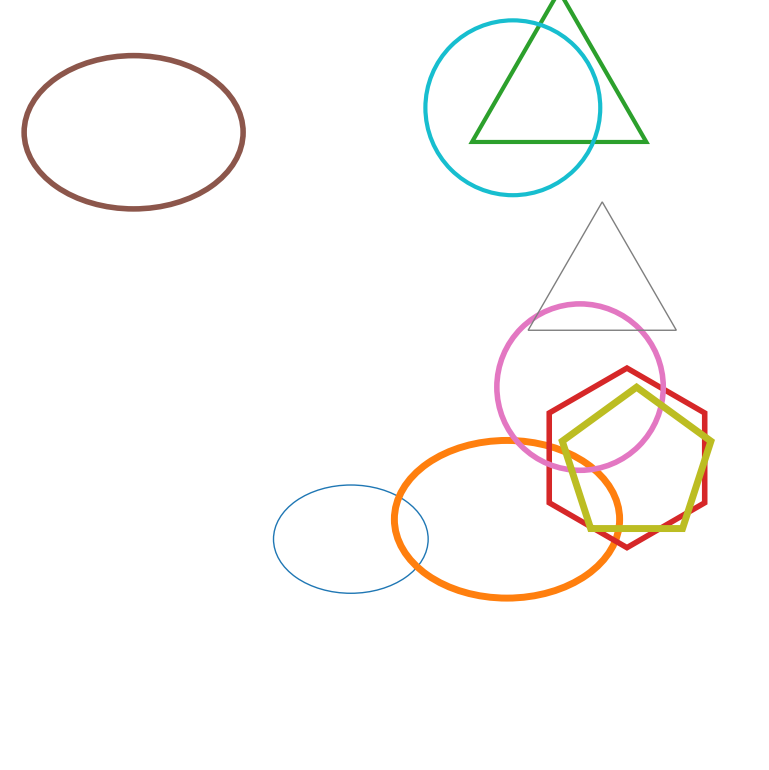[{"shape": "oval", "thickness": 0.5, "radius": 0.5, "center": [0.456, 0.3]}, {"shape": "oval", "thickness": 2.5, "radius": 0.73, "center": [0.658, 0.326]}, {"shape": "triangle", "thickness": 1.5, "radius": 0.65, "center": [0.726, 0.881]}, {"shape": "hexagon", "thickness": 2, "radius": 0.58, "center": [0.814, 0.405]}, {"shape": "oval", "thickness": 2, "radius": 0.71, "center": [0.174, 0.828]}, {"shape": "circle", "thickness": 2, "radius": 0.54, "center": [0.753, 0.497]}, {"shape": "triangle", "thickness": 0.5, "radius": 0.56, "center": [0.782, 0.627]}, {"shape": "pentagon", "thickness": 2.5, "radius": 0.51, "center": [0.827, 0.396]}, {"shape": "circle", "thickness": 1.5, "radius": 0.57, "center": [0.666, 0.86]}]